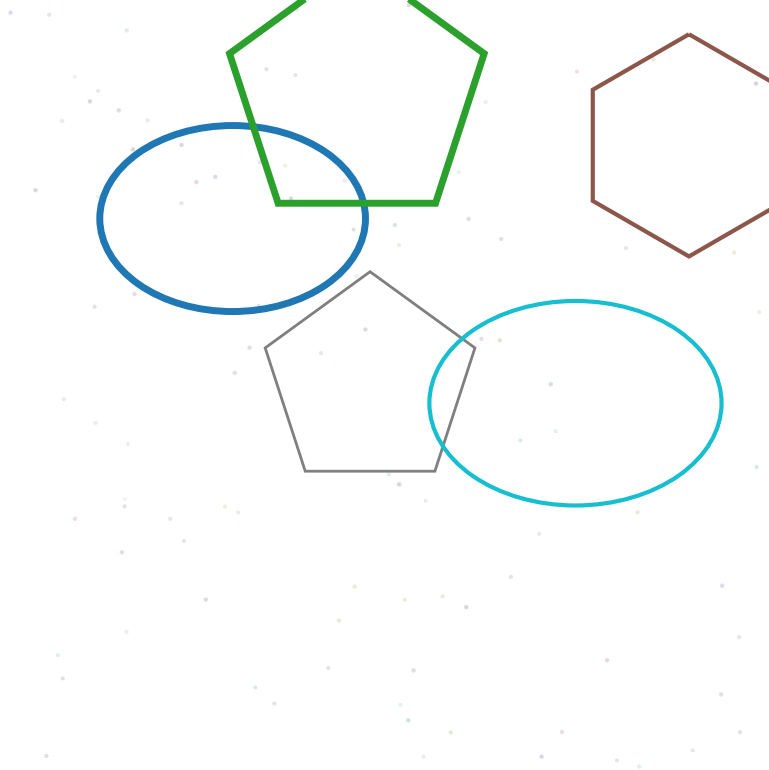[{"shape": "oval", "thickness": 2.5, "radius": 0.86, "center": [0.302, 0.716]}, {"shape": "pentagon", "thickness": 2.5, "radius": 0.87, "center": [0.463, 0.877]}, {"shape": "hexagon", "thickness": 1.5, "radius": 0.72, "center": [0.895, 0.811]}, {"shape": "pentagon", "thickness": 1, "radius": 0.72, "center": [0.481, 0.504]}, {"shape": "oval", "thickness": 1.5, "radius": 0.95, "center": [0.747, 0.476]}]